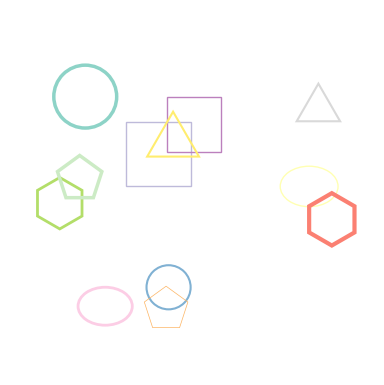[{"shape": "circle", "thickness": 2.5, "radius": 0.41, "center": [0.221, 0.749]}, {"shape": "oval", "thickness": 1, "radius": 0.38, "center": [0.803, 0.516]}, {"shape": "square", "thickness": 1, "radius": 0.42, "center": [0.411, 0.6]}, {"shape": "hexagon", "thickness": 3, "radius": 0.34, "center": [0.862, 0.43]}, {"shape": "circle", "thickness": 1.5, "radius": 0.29, "center": [0.438, 0.254]}, {"shape": "pentagon", "thickness": 0.5, "radius": 0.3, "center": [0.431, 0.197]}, {"shape": "hexagon", "thickness": 2, "radius": 0.33, "center": [0.155, 0.472]}, {"shape": "oval", "thickness": 2, "radius": 0.35, "center": [0.273, 0.205]}, {"shape": "triangle", "thickness": 1.5, "radius": 0.33, "center": [0.827, 0.718]}, {"shape": "square", "thickness": 1, "radius": 0.35, "center": [0.504, 0.677]}, {"shape": "pentagon", "thickness": 2.5, "radius": 0.3, "center": [0.207, 0.536]}, {"shape": "triangle", "thickness": 1.5, "radius": 0.39, "center": [0.45, 0.632]}]